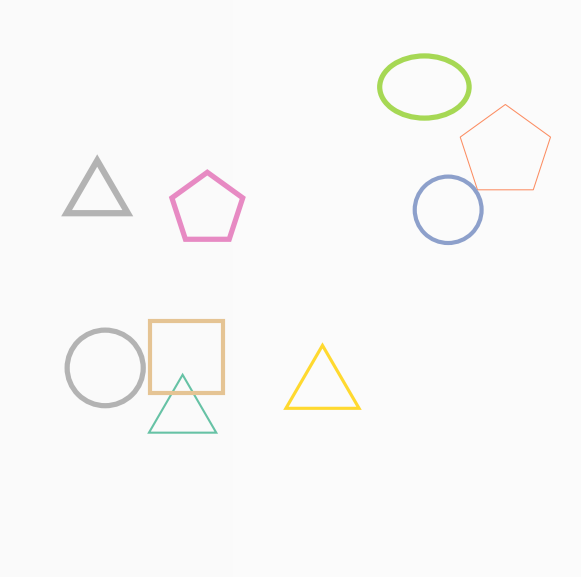[{"shape": "triangle", "thickness": 1, "radius": 0.33, "center": [0.314, 0.283]}, {"shape": "pentagon", "thickness": 0.5, "radius": 0.41, "center": [0.869, 0.737]}, {"shape": "circle", "thickness": 2, "radius": 0.29, "center": [0.771, 0.636]}, {"shape": "pentagon", "thickness": 2.5, "radius": 0.32, "center": [0.357, 0.637]}, {"shape": "oval", "thickness": 2.5, "radius": 0.38, "center": [0.73, 0.848]}, {"shape": "triangle", "thickness": 1.5, "radius": 0.36, "center": [0.555, 0.328]}, {"shape": "square", "thickness": 2, "radius": 0.31, "center": [0.321, 0.381]}, {"shape": "triangle", "thickness": 3, "radius": 0.3, "center": [0.167, 0.66]}, {"shape": "circle", "thickness": 2.5, "radius": 0.33, "center": [0.181, 0.362]}]